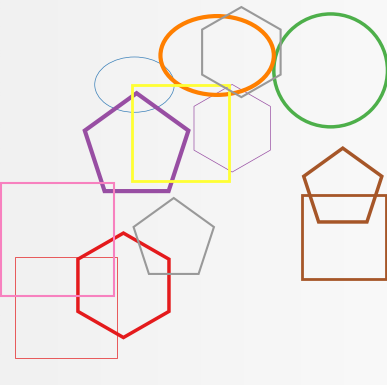[{"shape": "square", "thickness": 0.5, "radius": 0.65, "center": [0.17, 0.201]}, {"shape": "hexagon", "thickness": 2.5, "radius": 0.68, "center": [0.319, 0.259]}, {"shape": "oval", "thickness": 0.5, "radius": 0.51, "center": [0.347, 0.78]}, {"shape": "circle", "thickness": 2.5, "radius": 0.73, "center": [0.853, 0.817]}, {"shape": "pentagon", "thickness": 3, "radius": 0.7, "center": [0.352, 0.617]}, {"shape": "hexagon", "thickness": 0.5, "radius": 0.57, "center": [0.599, 0.667]}, {"shape": "oval", "thickness": 3, "radius": 0.73, "center": [0.56, 0.856]}, {"shape": "square", "thickness": 2, "radius": 0.62, "center": [0.466, 0.654]}, {"shape": "square", "thickness": 2, "radius": 0.55, "center": [0.887, 0.385]}, {"shape": "pentagon", "thickness": 2.5, "radius": 0.53, "center": [0.885, 0.509]}, {"shape": "square", "thickness": 1.5, "radius": 0.73, "center": [0.148, 0.378]}, {"shape": "pentagon", "thickness": 1.5, "radius": 0.55, "center": [0.448, 0.377]}, {"shape": "hexagon", "thickness": 1.5, "radius": 0.58, "center": [0.623, 0.865]}]